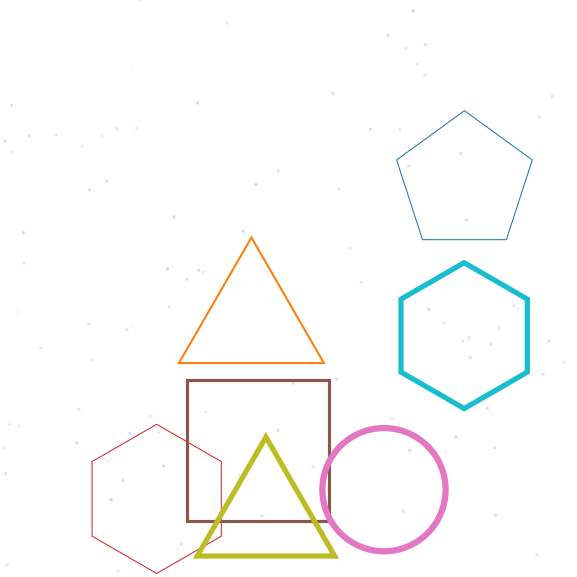[{"shape": "pentagon", "thickness": 0.5, "radius": 0.62, "center": [0.804, 0.684]}, {"shape": "triangle", "thickness": 1, "radius": 0.72, "center": [0.435, 0.443]}, {"shape": "hexagon", "thickness": 0.5, "radius": 0.65, "center": [0.271, 0.135]}, {"shape": "square", "thickness": 1.5, "radius": 0.61, "center": [0.447, 0.219]}, {"shape": "circle", "thickness": 3, "radius": 0.53, "center": [0.665, 0.151]}, {"shape": "triangle", "thickness": 2.5, "radius": 0.69, "center": [0.461, 0.105]}, {"shape": "hexagon", "thickness": 2.5, "radius": 0.63, "center": [0.804, 0.418]}]